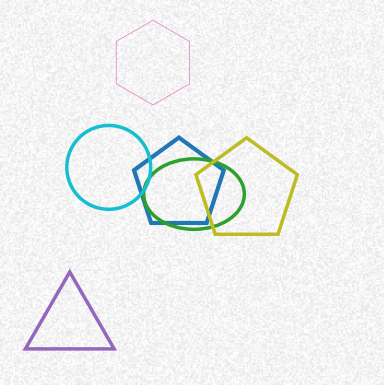[{"shape": "pentagon", "thickness": 3, "radius": 0.61, "center": [0.465, 0.52]}, {"shape": "oval", "thickness": 2.5, "radius": 0.65, "center": [0.504, 0.496]}, {"shape": "triangle", "thickness": 2.5, "radius": 0.67, "center": [0.181, 0.16]}, {"shape": "hexagon", "thickness": 0.5, "radius": 0.55, "center": [0.397, 0.837]}, {"shape": "pentagon", "thickness": 2.5, "radius": 0.69, "center": [0.641, 0.504]}, {"shape": "circle", "thickness": 2.5, "radius": 0.54, "center": [0.282, 0.565]}]